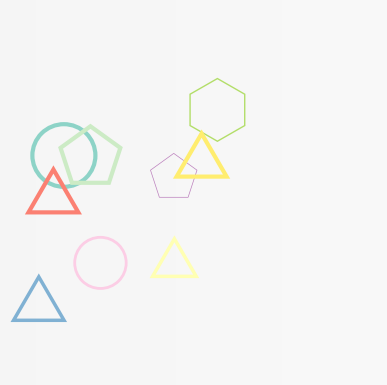[{"shape": "circle", "thickness": 3, "radius": 0.41, "center": [0.165, 0.596]}, {"shape": "triangle", "thickness": 2.5, "radius": 0.32, "center": [0.45, 0.315]}, {"shape": "triangle", "thickness": 3, "radius": 0.37, "center": [0.138, 0.486]}, {"shape": "triangle", "thickness": 2.5, "radius": 0.38, "center": [0.1, 0.206]}, {"shape": "hexagon", "thickness": 1, "radius": 0.41, "center": [0.561, 0.715]}, {"shape": "circle", "thickness": 2, "radius": 0.33, "center": [0.259, 0.317]}, {"shape": "pentagon", "thickness": 0.5, "radius": 0.32, "center": [0.448, 0.539]}, {"shape": "pentagon", "thickness": 3, "radius": 0.41, "center": [0.233, 0.591]}, {"shape": "triangle", "thickness": 3, "radius": 0.37, "center": [0.52, 0.579]}]